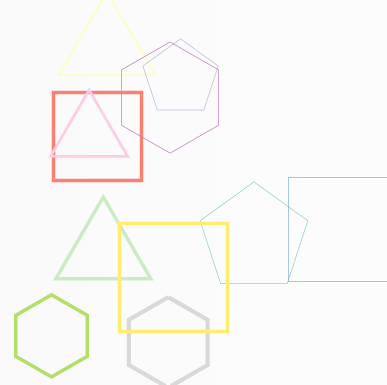[{"shape": "pentagon", "thickness": 0.5, "radius": 0.73, "center": [0.655, 0.381]}, {"shape": "triangle", "thickness": 1, "radius": 0.72, "center": [0.276, 0.877]}, {"shape": "pentagon", "thickness": 0.5, "radius": 0.51, "center": [0.466, 0.797]}, {"shape": "square", "thickness": 2.5, "radius": 0.57, "center": [0.251, 0.647]}, {"shape": "square", "thickness": 0.5, "radius": 0.68, "center": [0.878, 0.405]}, {"shape": "hexagon", "thickness": 2.5, "radius": 0.53, "center": [0.133, 0.128]}, {"shape": "triangle", "thickness": 2, "radius": 0.57, "center": [0.23, 0.651]}, {"shape": "hexagon", "thickness": 3, "radius": 0.59, "center": [0.434, 0.111]}, {"shape": "hexagon", "thickness": 0.5, "radius": 0.72, "center": [0.439, 0.747]}, {"shape": "triangle", "thickness": 2.5, "radius": 0.71, "center": [0.267, 0.347]}, {"shape": "square", "thickness": 2.5, "radius": 0.7, "center": [0.446, 0.281]}]